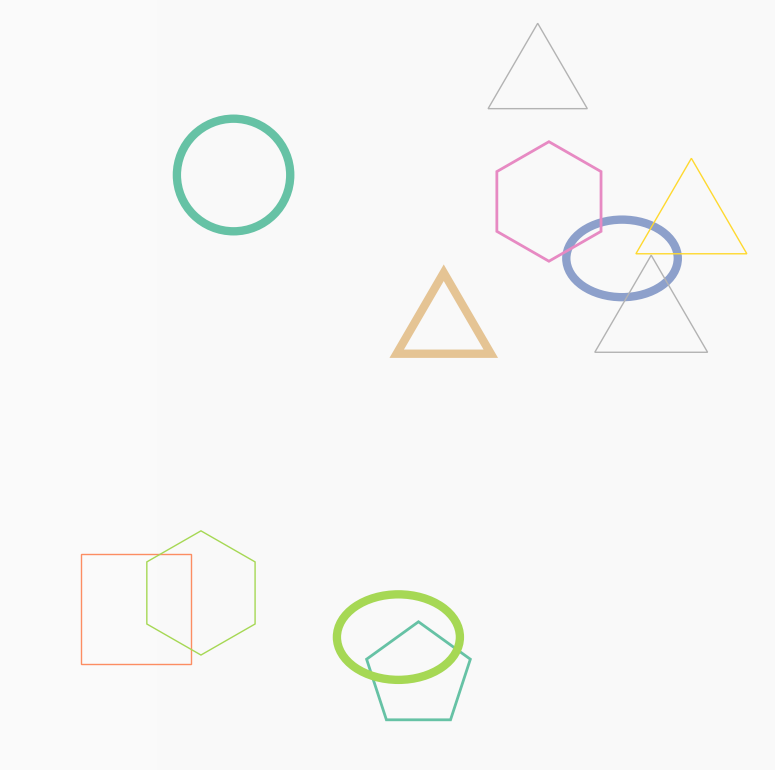[{"shape": "circle", "thickness": 3, "radius": 0.37, "center": [0.301, 0.773]}, {"shape": "pentagon", "thickness": 1, "radius": 0.35, "center": [0.54, 0.122]}, {"shape": "square", "thickness": 0.5, "radius": 0.36, "center": [0.175, 0.209]}, {"shape": "oval", "thickness": 3, "radius": 0.36, "center": [0.803, 0.664]}, {"shape": "hexagon", "thickness": 1, "radius": 0.39, "center": [0.708, 0.738]}, {"shape": "hexagon", "thickness": 0.5, "radius": 0.4, "center": [0.259, 0.23]}, {"shape": "oval", "thickness": 3, "radius": 0.4, "center": [0.514, 0.173]}, {"shape": "triangle", "thickness": 0.5, "radius": 0.41, "center": [0.892, 0.712]}, {"shape": "triangle", "thickness": 3, "radius": 0.35, "center": [0.573, 0.576]}, {"shape": "triangle", "thickness": 0.5, "radius": 0.37, "center": [0.694, 0.896]}, {"shape": "triangle", "thickness": 0.5, "radius": 0.42, "center": [0.84, 0.585]}]